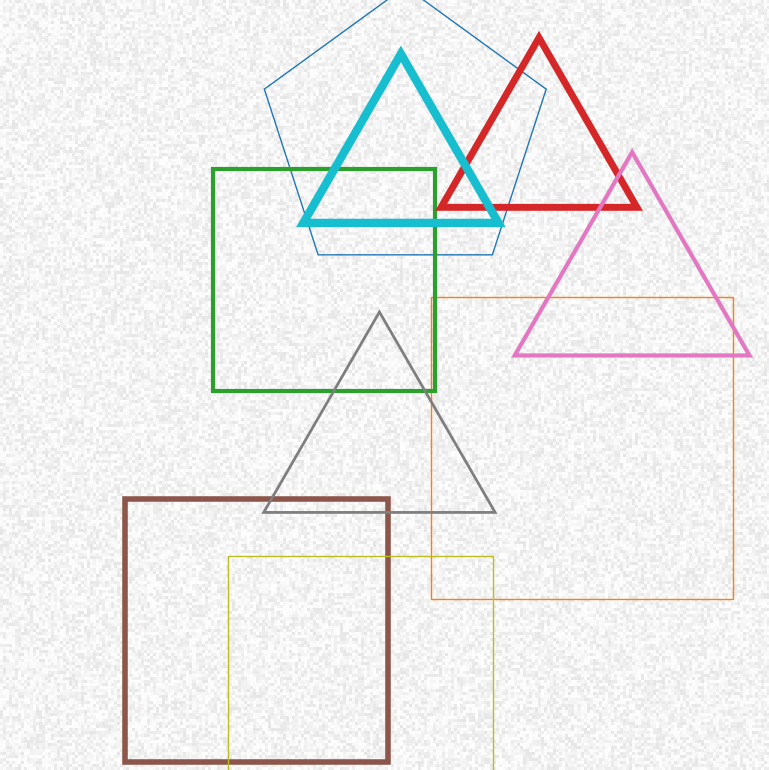[{"shape": "pentagon", "thickness": 0.5, "radius": 0.96, "center": [0.526, 0.825]}, {"shape": "square", "thickness": 0.5, "radius": 0.98, "center": [0.756, 0.418]}, {"shape": "square", "thickness": 1.5, "radius": 0.72, "center": [0.42, 0.636]}, {"shape": "triangle", "thickness": 2.5, "radius": 0.73, "center": [0.7, 0.804]}, {"shape": "square", "thickness": 2, "radius": 0.85, "center": [0.333, 0.181]}, {"shape": "triangle", "thickness": 1.5, "radius": 0.88, "center": [0.821, 0.626]}, {"shape": "triangle", "thickness": 1, "radius": 0.87, "center": [0.493, 0.421]}, {"shape": "square", "thickness": 0.5, "radius": 0.86, "center": [0.468, 0.105]}, {"shape": "triangle", "thickness": 3, "radius": 0.73, "center": [0.521, 0.784]}]